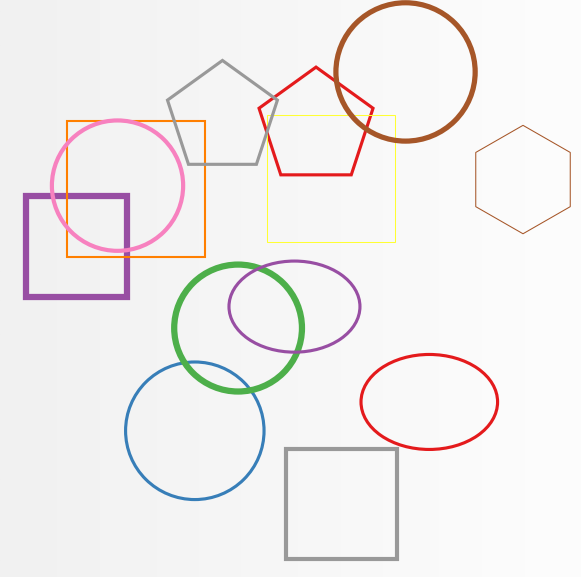[{"shape": "pentagon", "thickness": 1.5, "radius": 0.52, "center": [0.544, 0.78]}, {"shape": "oval", "thickness": 1.5, "radius": 0.59, "center": [0.739, 0.303]}, {"shape": "circle", "thickness": 1.5, "radius": 0.6, "center": [0.335, 0.253]}, {"shape": "circle", "thickness": 3, "radius": 0.55, "center": [0.41, 0.431]}, {"shape": "oval", "thickness": 1.5, "radius": 0.56, "center": [0.507, 0.468]}, {"shape": "square", "thickness": 3, "radius": 0.44, "center": [0.132, 0.572]}, {"shape": "square", "thickness": 1, "radius": 0.59, "center": [0.234, 0.672]}, {"shape": "square", "thickness": 0.5, "radius": 0.55, "center": [0.569, 0.69]}, {"shape": "circle", "thickness": 2.5, "radius": 0.6, "center": [0.698, 0.875]}, {"shape": "hexagon", "thickness": 0.5, "radius": 0.47, "center": [0.9, 0.688]}, {"shape": "circle", "thickness": 2, "radius": 0.56, "center": [0.202, 0.678]}, {"shape": "pentagon", "thickness": 1.5, "radius": 0.5, "center": [0.383, 0.795]}, {"shape": "square", "thickness": 2, "radius": 0.48, "center": [0.587, 0.127]}]